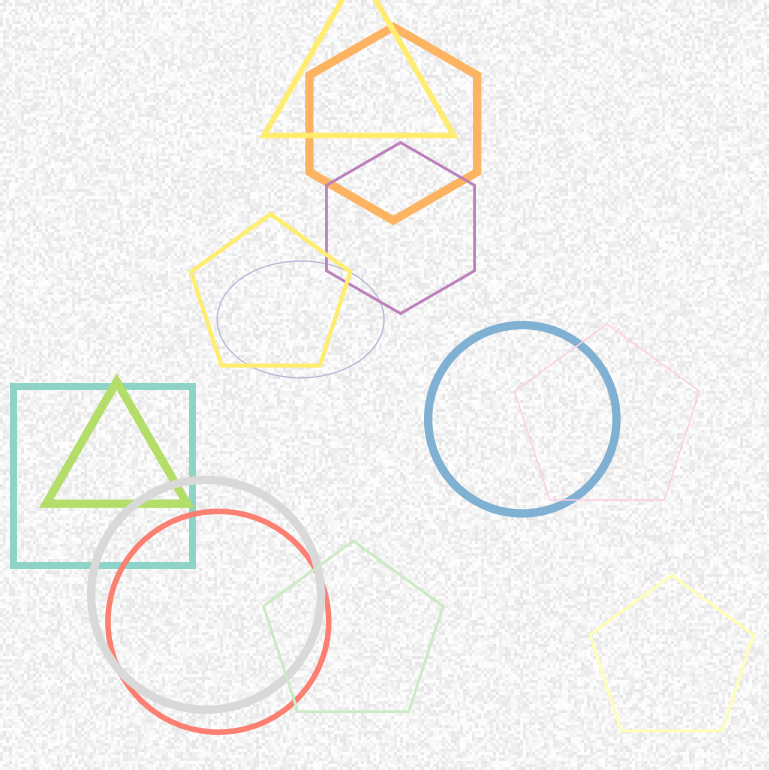[{"shape": "square", "thickness": 2.5, "radius": 0.58, "center": [0.134, 0.382]}, {"shape": "pentagon", "thickness": 1, "radius": 0.56, "center": [0.872, 0.141]}, {"shape": "oval", "thickness": 0.5, "radius": 0.54, "center": [0.39, 0.585]}, {"shape": "circle", "thickness": 2, "radius": 0.72, "center": [0.284, 0.193]}, {"shape": "circle", "thickness": 3, "radius": 0.61, "center": [0.678, 0.456]}, {"shape": "hexagon", "thickness": 3, "radius": 0.63, "center": [0.511, 0.839]}, {"shape": "triangle", "thickness": 3, "radius": 0.53, "center": [0.152, 0.399]}, {"shape": "pentagon", "thickness": 0.5, "radius": 0.63, "center": [0.788, 0.453]}, {"shape": "circle", "thickness": 3, "radius": 0.75, "center": [0.268, 0.228]}, {"shape": "hexagon", "thickness": 1, "radius": 0.56, "center": [0.52, 0.704]}, {"shape": "pentagon", "thickness": 1, "radius": 0.61, "center": [0.459, 0.175]}, {"shape": "pentagon", "thickness": 1.5, "radius": 0.54, "center": [0.351, 0.613]}, {"shape": "triangle", "thickness": 2, "radius": 0.71, "center": [0.466, 0.895]}]